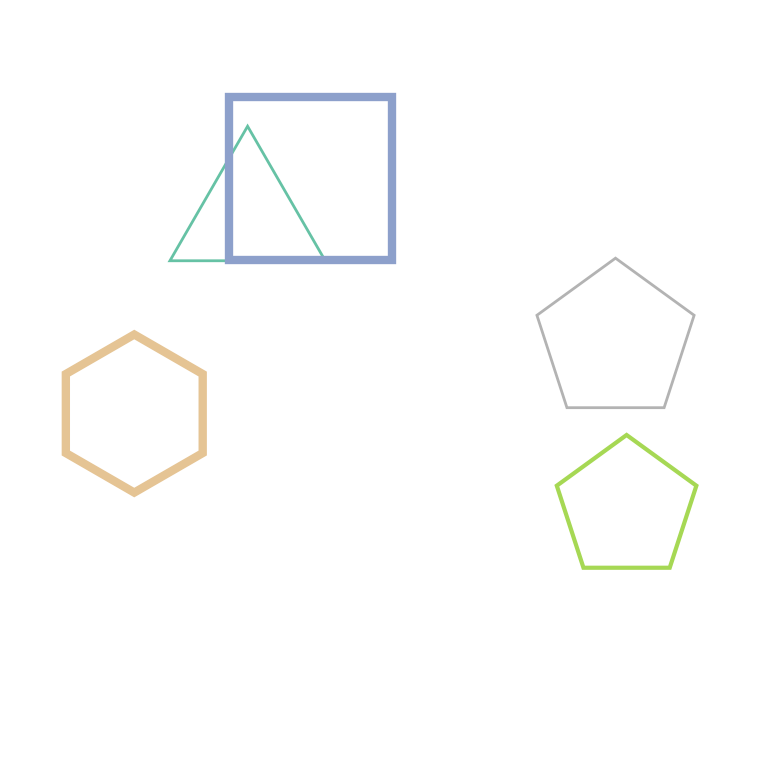[{"shape": "triangle", "thickness": 1, "radius": 0.58, "center": [0.322, 0.72]}, {"shape": "square", "thickness": 3, "radius": 0.53, "center": [0.404, 0.768]}, {"shape": "pentagon", "thickness": 1.5, "radius": 0.48, "center": [0.814, 0.34]}, {"shape": "hexagon", "thickness": 3, "radius": 0.51, "center": [0.174, 0.463]}, {"shape": "pentagon", "thickness": 1, "radius": 0.54, "center": [0.799, 0.557]}]